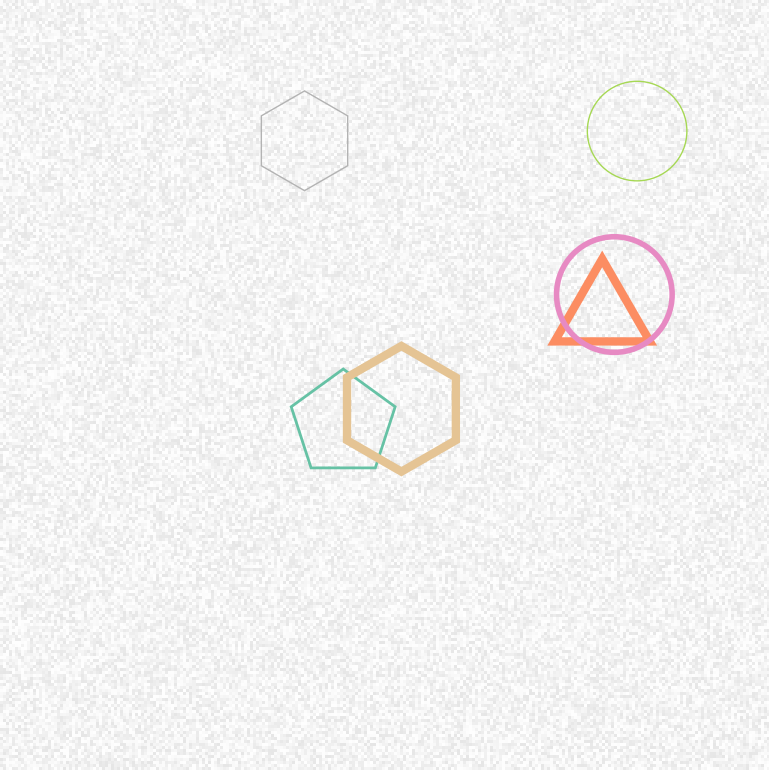[{"shape": "pentagon", "thickness": 1, "radius": 0.35, "center": [0.446, 0.45]}, {"shape": "triangle", "thickness": 3, "radius": 0.36, "center": [0.782, 0.592]}, {"shape": "circle", "thickness": 2, "radius": 0.38, "center": [0.798, 0.617]}, {"shape": "circle", "thickness": 0.5, "radius": 0.32, "center": [0.827, 0.83]}, {"shape": "hexagon", "thickness": 3, "radius": 0.41, "center": [0.521, 0.469]}, {"shape": "hexagon", "thickness": 0.5, "radius": 0.32, "center": [0.395, 0.817]}]